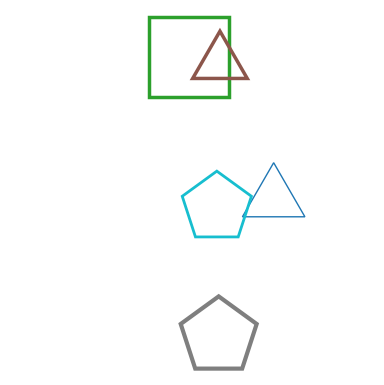[{"shape": "triangle", "thickness": 1, "radius": 0.47, "center": [0.711, 0.484]}, {"shape": "square", "thickness": 2.5, "radius": 0.52, "center": [0.491, 0.852]}, {"shape": "triangle", "thickness": 2.5, "radius": 0.41, "center": [0.571, 0.837]}, {"shape": "pentagon", "thickness": 3, "radius": 0.52, "center": [0.568, 0.126]}, {"shape": "pentagon", "thickness": 2, "radius": 0.47, "center": [0.563, 0.461]}]